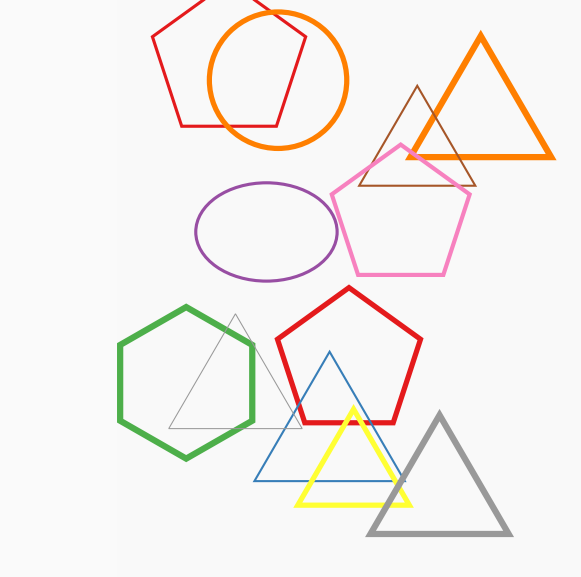[{"shape": "pentagon", "thickness": 1.5, "radius": 0.69, "center": [0.394, 0.893]}, {"shape": "pentagon", "thickness": 2.5, "radius": 0.65, "center": [0.6, 0.372]}, {"shape": "triangle", "thickness": 1, "radius": 0.75, "center": [0.567, 0.241]}, {"shape": "hexagon", "thickness": 3, "radius": 0.66, "center": [0.32, 0.336]}, {"shape": "oval", "thickness": 1.5, "radius": 0.61, "center": [0.458, 0.597]}, {"shape": "triangle", "thickness": 3, "radius": 0.7, "center": [0.827, 0.797]}, {"shape": "circle", "thickness": 2.5, "radius": 0.59, "center": [0.478, 0.86]}, {"shape": "triangle", "thickness": 2.5, "radius": 0.55, "center": [0.608, 0.18]}, {"shape": "triangle", "thickness": 1, "radius": 0.58, "center": [0.718, 0.735]}, {"shape": "pentagon", "thickness": 2, "radius": 0.62, "center": [0.689, 0.624]}, {"shape": "triangle", "thickness": 0.5, "radius": 0.66, "center": [0.405, 0.323]}, {"shape": "triangle", "thickness": 3, "radius": 0.69, "center": [0.756, 0.143]}]